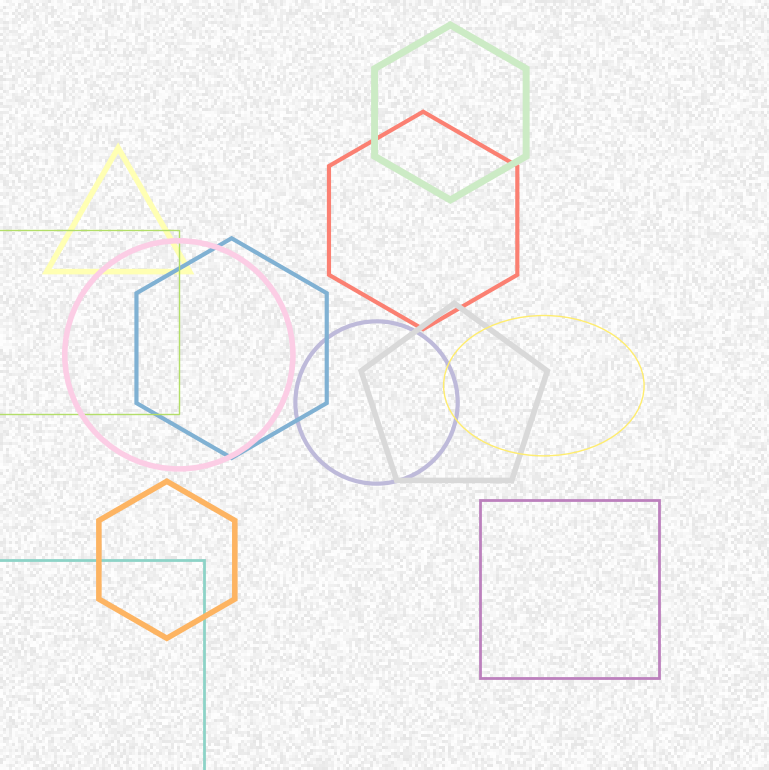[{"shape": "square", "thickness": 1, "radius": 0.75, "center": [0.116, 0.123]}, {"shape": "triangle", "thickness": 2, "radius": 0.54, "center": [0.153, 0.701]}, {"shape": "circle", "thickness": 1.5, "radius": 0.53, "center": [0.489, 0.477]}, {"shape": "hexagon", "thickness": 1.5, "radius": 0.71, "center": [0.55, 0.714]}, {"shape": "hexagon", "thickness": 1.5, "radius": 0.71, "center": [0.301, 0.548]}, {"shape": "hexagon", "thickness": 2, "radius": 0.51, "center": [0.217, 0.273]}, {"shape": "square", "thickness": 0.5, "radius": 0.6, "center": [0.112, 0.582]}, {"shape": "circle", "thickness": 2, "radius": 0.74, "center": [0.232, 0.539]}, {"shape": "pentagon", "thickness": 2, "radius": 0.64, "center": [0.59, 0.479]}, {"shape": "square", "thickness": 1, "radius": 0.58, "center": [0.74, 0.235]}, {"shape": "hexagon", "thickness": 2.5, "radius": 0.57, "center": [0.585, 0.854]}, {"shape": "oval", "thickness": 0.5, "radius": 0.65, "center": [0.706, 0.499]}]